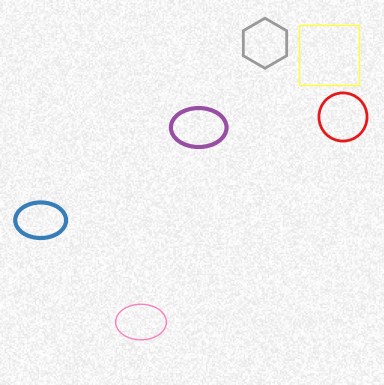[{"shape": "circle", "thickness": 2, "radius": 0.31, "center": [0.891, 0.696]}, {"shape": "oval", "thickness": 3, "radius": 0.33, "center": [0.106, 0.428]}, {"shape": "oval", "thickness": 3, "radius": 0.36, "center": [0.516, 0.669]}, {"shape": "square", "thickness": 1, "radius": 0.39, "center": [0.854, 0.856]}, {"shape": "oval", "thickness": 1, "radius": 0.33, "center": [0.366, 0.164]}, {"shape": "hexagon", "thickness": 2, "radius": 0.33, "center": [0.688, 0.888]}]